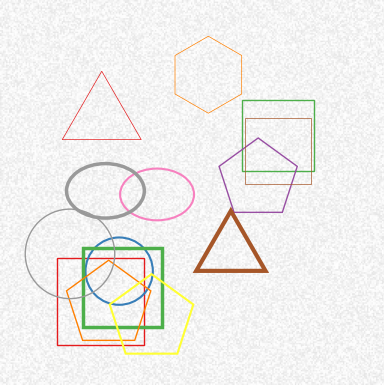[{"shape": "square", "thickness": 1, "radius": 0.57, "center": [0.26, 0.217]}, {"shape": "triangle", "thickness": 0.5, "radius": 0.59, "center": [0.264, 0.697]}, {"shape": "circle", "thickness": 1.5, "radius": 0.44, "center": [0.31, 0.296]}, {"shape": "square", "thickness": 2.5, "radius": 0.52, "center": [0.319, 0.253]}, {"shape": "square", "thickness": 1, "radius": 0.47, "center": [0.723, 0.648]}, {"shape": "pentagon", "thickness": 1, "radius": 0.53, "center": [0.671, 0.535]}, {"shape": "pentagon", "thickness": 1, "radius": 0.58, "center": [0.282, 0.209]}, {"shape": "hexagon", "thickness": 0.5, "radius": 0.5, "center": [0.541, 0.806]}, {"shape": "pentagon", "thickness": 1.5, "radius": 0.57, "center": [0.394, 0.174]}, {"shape": "square", "thickness": 0.5, "radius": 0.43, "center": [0.722, 0.608]}, {"shape": "triangle", "thickness": 3, "radius": 0.52, "center": [0.6, 0.348]}, {"shape": "oval", "thickness": 1.5, "radius": 0.48, "center": [0.408, 0.495]}, {"shape": "circle", "thickness": 1, "radius": 0.58, "center": [0.182, 0.341]}, {"shape": "oval", "thickness": 2.5, "radius": 0.51, "center": [0.274, 0.504]}]